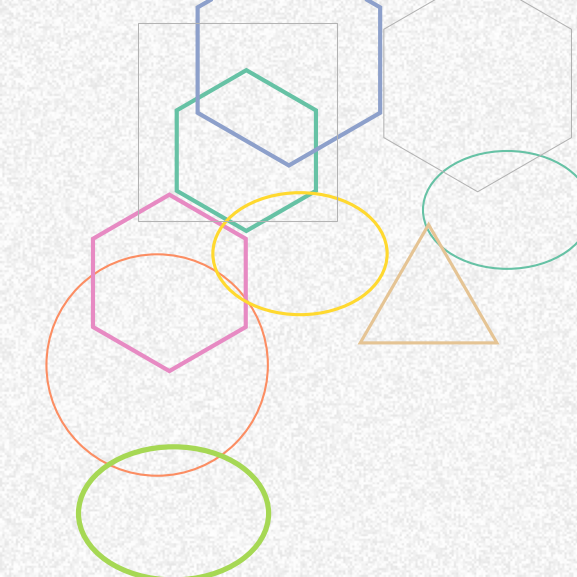[{"shape": "hexagon", "thickness": 2, "radius": 0.7, "center": [0.427, 0.738]}, {"shape": "oval", "thickness": 1, "radius": 0.73, "center": [0.878, 0.636]}, {"shape": "circle", "thickness": 1, "radius": 0.96, "center": [0.272, 0.367]}, {"shape": "hexagon", "thickness": 2, "radius": 0.91, "center": [0.5, 0.895]}, {"shape": "hexagon", "thickness": 2, "radius": 0.76, "center": [0.293, 0.509]}, {"shape": "oval", "thickness": 2.5, "radius": 0.82, "center": [0.301, 0.11]}, {"shape": "oval", "thickness": 1.5, "radius": 0.75, "center": [0.519, 0.56]}, {"shape": "triangle", "thickness": 1.5, "radius": 0.68, "center": [0.742, 0.474]}, {"shape": "hexagon", "thickness": 0.5, "radius": 0.94, "center": [0.827, 0.855]}, {"shape": "square", "thickness": 0.5, "radius": 0.86, "center": [0.411, 0.788]}]